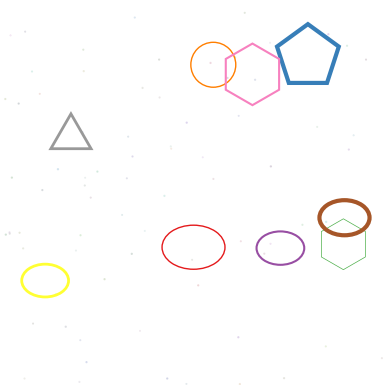[{"shape": "oval", "thickness": 1, "radius": 0.41, "center": [0.503, 0.358]}, {"shape": "pentagon", "thickness": 3, "radius": 0.42, "center": [0.8, 0.853]}, {"shape": "hexagon", "thickness": 0.5, "radius": 0.33, "center": [0.892, 0.366]}, {"shape": "oval", "thickness": 1.5, "radius": 0.31, "center": [0.728, 0.356]}, {"shape": "circle", "thickness": 1, "radius": 0.29, "center": [0.554, 0.832]}, {"shape": "oval", "thickness": 2, "radius": 0.3, "center": [0.117, 0.271]}, {"shape": "oval", "thickness": 3, "radius": 0.33, "center": [0.895, 0.434]}, {"shape": "hexagon", "thickness": 1.5, "radius": 0.4, "center": [0.656, 0.807]}, {"shape": "triangle", "thickness": 2, "radius": 0.3, "center": [0.184, 0.644]}]